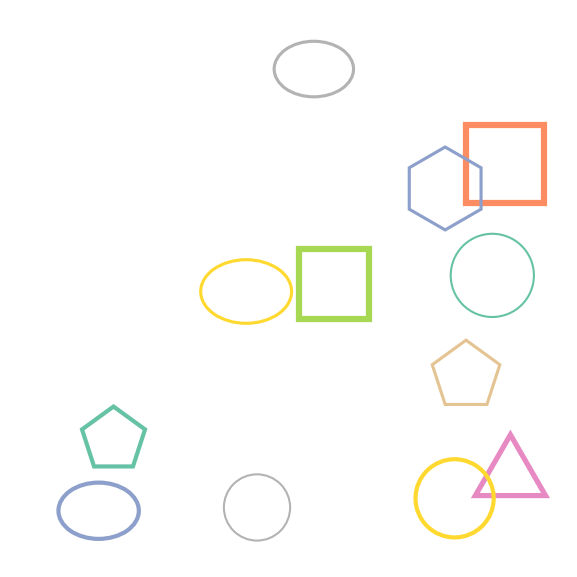[{"shape": "pentagon", "thickness": 2, "radius": 0.29, "center": [0.197, 0.238]}, {"shape": "circle", "thickness": 1, "radius": 0.36, "center": [0.852, 0.522]}, {"shape": "square", "thickness": 3, "radius": 0.34, "center": [0.874, 0.716]}, {"shape": "oval", "thickness": 2, "radius": 0.35, "center": [0.171, 0.115]}, {"shape": "hexagon", "thickness": 1.5, "radius": 0.36, "center": [0.771, 0.673]}, {"shape": "triangle", "thickness": 2.5, "radius": 0.35, "center": [0.884, 0.176]}, {"shape": "square", "thickness": 3, "radius": 0.3, "center": [0.578, 0.508]}, {"shape": "oval", "thickness": 1.5, "radius": 0.39, "center": [0.426, 0.494]}, {"shape": "circle", "thickness": 2, "radius": 0.34, "center": [0.787, 0.136]}, {"shape": "pentagon", "thickness": 1.5, "radius": 0.31, "center": [0.807, 0.349]}, {"shape": "oval", "thickness": 1.5, "radius": 0.34, "center": [0.543, 0.88]}, {"shape": "circle", "thickness": 1, "radius": 0.29, "center": [0.445, 0.12]}]